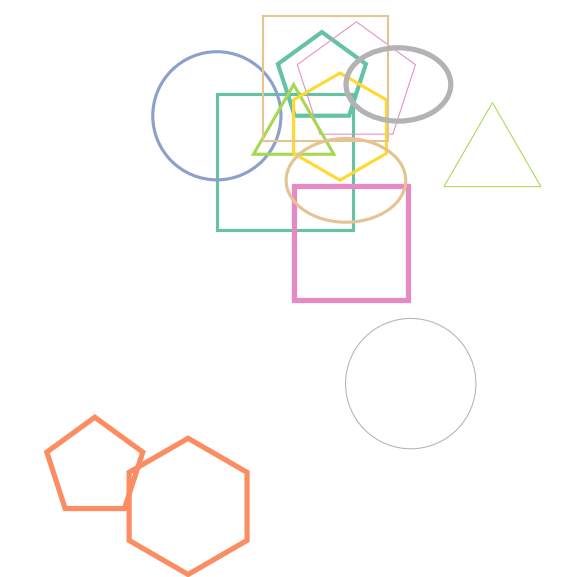[{"shape": "pentagon", "thickness": 2, "radius": 0.4, "center": [0.557, 0.864]}, {"shape": "square", "thickness": 1.5, "radius": 0.59, "center": [0.494, 0.719]}, {"shape": "hexagon", "thickness": 2.5, "radius": 0.59, "center": [0.326, 0.122]}, {"shape": "pentagon", "thickness": 2.5, "radius": 0.44, "center": [0.164, 0.189]}, {"shape": "circle", "thickness": 1.5, "radius": 0.55, "center": [0.376, 0.799]}, {"shape": "square", "thickness": 2.5, "radius": 0.49, "center": [0.608, 0.578]}, {"shape": "pentagon", "thickness": 0.5, "radius": 0.54, "center": [0.617, 0.854]}, {"shape": "triangle", "thickness": 1.5, "radius": 0.4, "center": [0.509, 0.772]}, {"shape": "triangle", "thickness": 0.5, "radius": 0.49, "center": [0.853, 0.724]}, {"shape": "hexagon", "thickness": 1.5, "radius": 0.46, "center": [0.589, 0.78]}, {"shape": "oval", "thickness": 1.5, "radius": 0.52, "center": [0.599, 0.687]}, {"shape": "square", "thickness": 1, "radius": 0.54, "center": [0.563, 0.863]}, {"shape": "oval", "thickness": 2.5, "radius": 0.45, "center": [0.69, 0.853]}, {"shape": "circle", "thickness": 0.5, "radius": 0.56, "center": [0.711, 0.335]}]